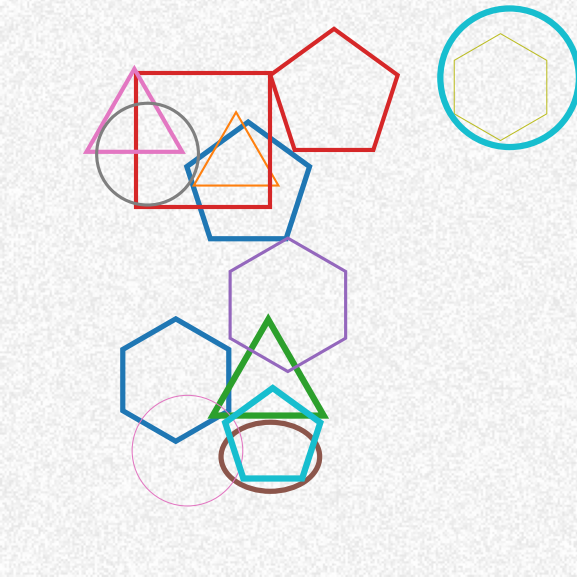[{"shape": "hexagon", "thickness": 2.5, "radius": 0.53, "center": [0.304, 0.341]}, {"shape": "pentagon", "thickness": 2.5, "radius": 0.56, "center": [0.43, 0.676]}, {"shape": "triangle", "thickness": 1, "radius": 0.42, "center": [0.409, 0.72]}, {"shape": "triangle", "thickness": 3, "radius": 0.55, "center": [0.464, 0.335]}, {"shape": "square", "thickness": 2, "radius": 0.58, "center": [0.351, 0.757]}, {"shape": "pentagon", "thickness": 2, "radius": 0.58, "center": [0.578, 0.833]}, {"shape": "hexagon", "thickness": 1.5, "radius": 0.58, "center": [0.498, 0.471]}, {"shape": "oval", "thickness": 2.5, "radius": 0.43, "center": [0.468, 0.208]}, {"shape": "circle", "thickness": 0.5, "radius": 0.48, "center": [0.325, 0.219]}, {"shape": "triangle", "thickness": 2, "radius": 0.48, "center": [0.233, 0.784]}, {"shape": "circle", "thickness": 1.5, "radius": 0.44, "center": [0.256, 0.732]}, {"shape": "hexagon", "thickness": 0.5, "radius": 0.46, "center": [0.867, 0.848]}, {"shape": "pentagon", "thickness": 3, "radius": 0.43, "center": [0.472, 0.241]}, {"shape": "circle", "thickness": 3, "radius": 0.6, "center": [0.882, 0.864]}]